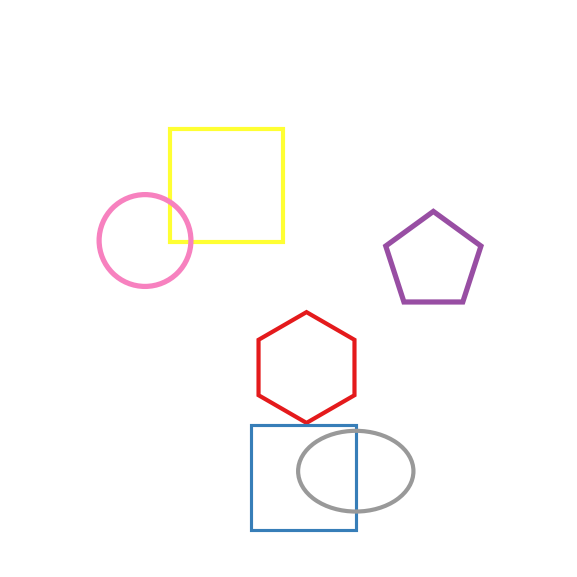[{"shape": "hexagon", "thickness": 2, "radius": 0.48, "center": [0.531, 0.363]}, {"shape": "square", "thickness": 1.5, "radius": 0.45, "center": [0.526, 0.172]}, {"shape": "pentagon", "thickness": 2.5, "radius": 0.43, "center": [0.75, 0.546]}, {"shape": "square", "thickness": 2, "radius": 0.49, "center": [0.393, 0.677]}, {"shape": "circle", "thickness": 2.5, "radius": 0.4, "center": [0.251, 0.583]}, {"shape": "oval", "thickness": 2, "radius": 0.5, "center": [0.616, 0.183]}]